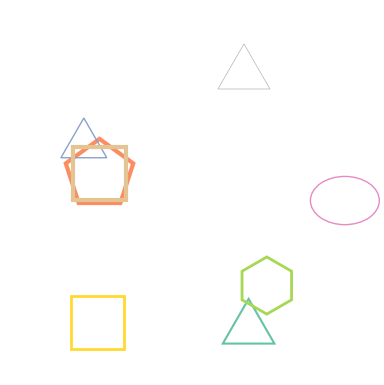[{"shape": "triangle", "thickness": 1.5, "radius": 0.39, "center": [0.646, 0.146]}, {"shape": "pentagon", "thickness": 3, "radius": 0.46, "center": [0.259, 0.547]}, {"shape": "triangle", "thickness": 1, "radius": 0.34, "center": [0.218, 0.625]}, {"shape": "oval", "thickness": 1, "radius": 0.45, "center": [0.896, 0.479]}, {"shape": "hexagon", "thickness": 2, "radius": 0.37, "center": [0.693, 0.258]}, {"shape": "square", "thickness": 2, "radius": 0.35, "center": [0.254, 0.163]}, {"shape": "square", "thickness": 3, "radius": 0.35, "center": [0.258, 0.549]}, {"shape": "triangle", "thickness": 0.5, "radius": 0.39, "center": [0.634, 0.808]}]